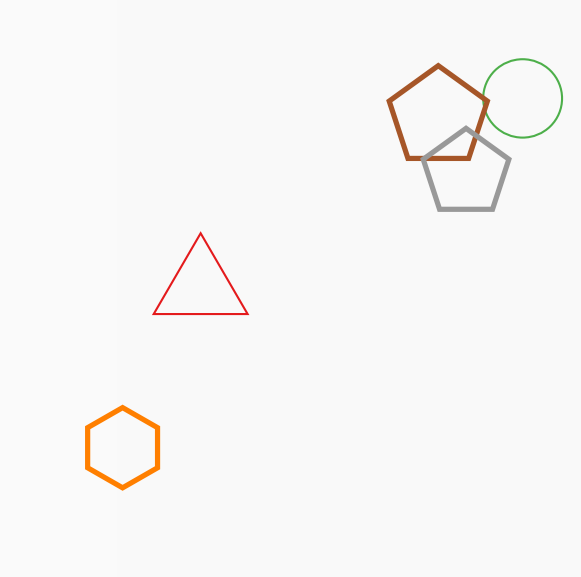[{"shape": "triangle", "thickness": 1, "radius": 0.47, "center": [0.345, 0.502]}, {"shape": "circle", "thickness": 1, "radius": 0.34, "center": [0.899, 0.829]}, {"shape": "hexagon", "thickness": 2.5, "radius": 0.35, "center": [0.211, 0.224]}, {"shape": "pentagon", "thickness": 2.5, "radius": 0.44, "center": [0.754, 0.797]}, {"shape": "pentagon", "thickness": 2.5, "radius": 0.39, "center": [0.802, 0.699]}]